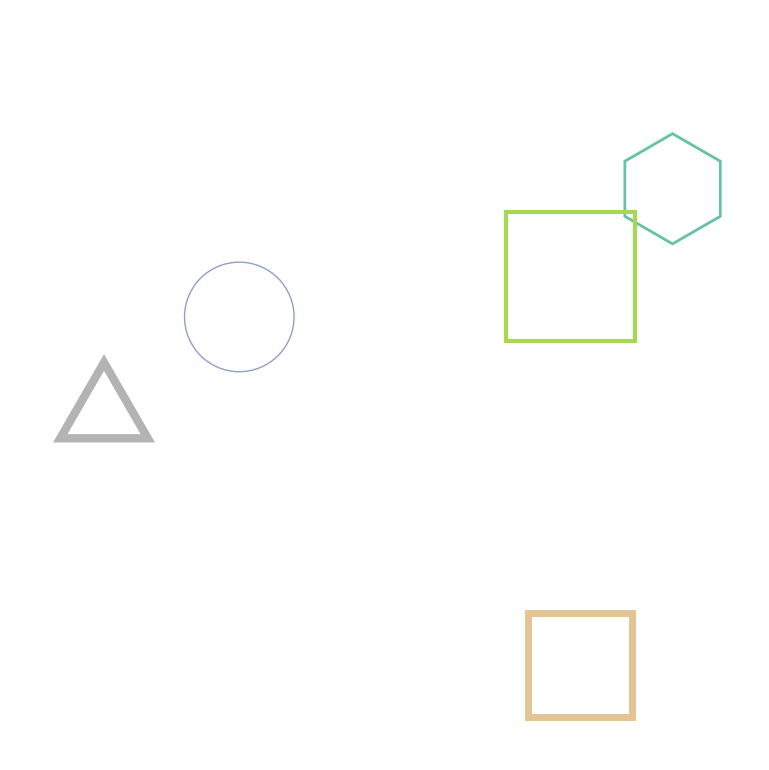[{"shape": "hexagon", "thickness": 1, "radius": 0.36, "center": [0.873, 0.755]}, {"shape": "circle", "thickness": 0.5, "radius": 0.36, "center": [0.311, 0.588]}, {"shape": "square", "thickness": 1.5, "radius": 0.42, "center": [0.741, 0.641]}, {"shape": "square", "thickness": 2.5, "radius": 0.34, "center": [0.753, 0.136]}, {"shape": "triangle", "thickness": 3, "radius": 0.33, "center": [0.135, 0.464]}]